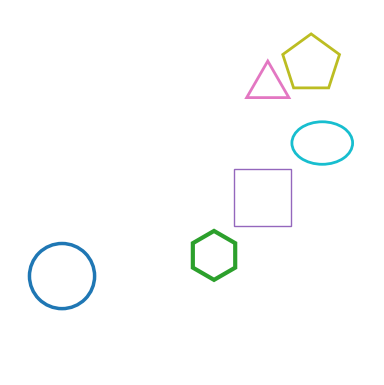[{"shape": "circle", "thickness": 2.5, "radius": 0.42, "center": [0.161, 0.283]}, {"shape": "hexagon", "thickness": 3, "radius": 0.32, "center": [0.556, 0.337]}, {"shape": "square", "thickness": 1, "radius": 0.37, "center": [0.683, 0.487]}, {"shape": "triangle", "thickness": 2, "radius": 0.32, "center": [0.696, 0.778]}, {"shape": "pentagon", "thickness": 2, "radius": 0.39, "center": [0.808, 0.834]}, {"shape": "oval", "thickness": 2, "radius": 0.39, "center": [0.837, 0.628]}]